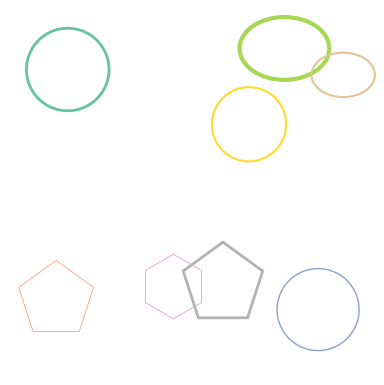[{"shape": "circle", "thickness": 2, "radius": 0.54, "center": [0.176, 0.819]}, {"shape": "pentagon", "thickness": 0.5, "radius": 0.51, "center": [0.146, 0.222]}, {"shape": "circle", "thickness": 1, "radius": 0.53, "center": [0.826, 0.196]}, {"shape": "hexagon", "thickness": 0.5, "radius": 0.42, "center": [0.451, 0.256]}, {"shape": "oval", "thickness": 3, "radius": 0.58, "center": [0.739, 0.874]}, {"shape": "circle", "thickness": 1.5, "radius": 0.48, "center": [0.647, 0.677]}, {"shape": "oval", "thickness": 1.5, "radius": 0.41, "center": [0.892, 0.805]}, {"shape": "pentagon", "thickness": 2, "radius": 0.54, "center": [0.579, 0.262]}]